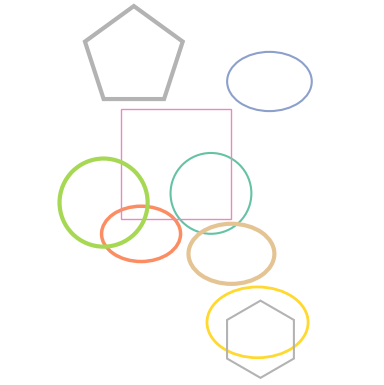[{"shape": "circle", "thickness": 1.5, "radius": 0.52, "center": [0.548, 0.498]}, {"shape": "oval", "thickness": 2.5, "radius": 0.51, "center": [0.366, 0.393]}, {"shape": "oval", "thickness": 1.5, "radius": 0.55, "center": [0.7, 0.788]}, {"shape": "square", "thickness": 1, "radius": 0.71, "center": [0.458, 0.575]}, {"shape": "circle", "thickness": 3, "radius": 0.57, "center": [0.269, 0.474]}, {"shape": "oval", "thickness": 2, "radius": 0.66, "center": [0.669, 0.163]}, {"shape": "oval", "thickness": 3, "radius": 0.56, "center": [0.601, 0.341]}, {"shape": "hexagon", "thickness": 1.5, "radius": 0.5, "center": [0.677, 0.119]}, {"shape": "pentagon", "thickness": 3, "radius": 0.67, "center": [0.348, 0.851]}]